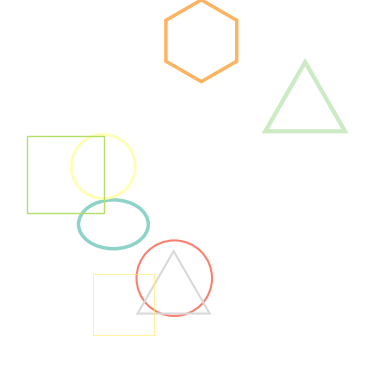[{"shape": "oval", "thickness": 2.5, "radius": 0.45, "center": [0.295, 0.417]}, {"shape": "circle", "thickness": 2, "radius": 0.42, "center": [0.268, 0.568]}, {"shape": "circle", "thickness": 1.5, "radius": 0.49, "center": [0.453, 0.277]}, {"shape": "hexagon", "thickness": 2.5, "radius": 0.53, "center": [0.523, 0.894]}, {"shape": "square", "thickness": 1, "radius": 0.5, "center": [0.17, 0.547]}, {"shape": "triangle", "thickness": 1.5, "radius": 0.54, "center": [0.451, 0.24]}, {"shape": "triangle", "thickness": 3, "radius": 0.6, "center": [0.793, 0.719]}, {"shape": "square", "thickness": 0.5, "radius": 0.4, "center": [0.321, 0.209]}]